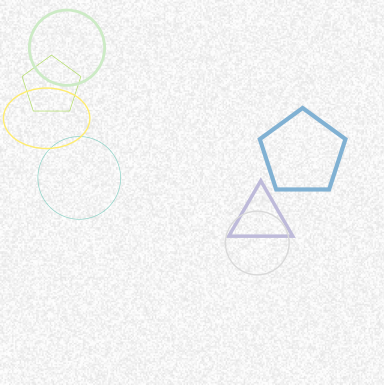[{"shape": "circle", "thickness": 0.5, "radius": 0.54, "center": [0.206, 0.538]}, {"shape": "triangle", "thickness": 2.5, "radius": 0.48, "center": [0.677, 0.435]}, {"shape": "pentagon", "thickness": 3, "radius": 0.58, "center": [0.786, 0.602]}, {"shape": "pentagon", "thickness": 0.5, "radius": 0.4, "center": [0.134, 0.777]}, {"shape": "circle", "thickness": 1, "radius": 0.41, "center": [0.668, 0.369]}, {"shape": "circle", "thickness": 2, "radius": 0.49, "center": [0.174, 0.876]}, {"shape": "oval", "thickness": 1, "radius": 0.56, "center": [0.121, 0.693]}]